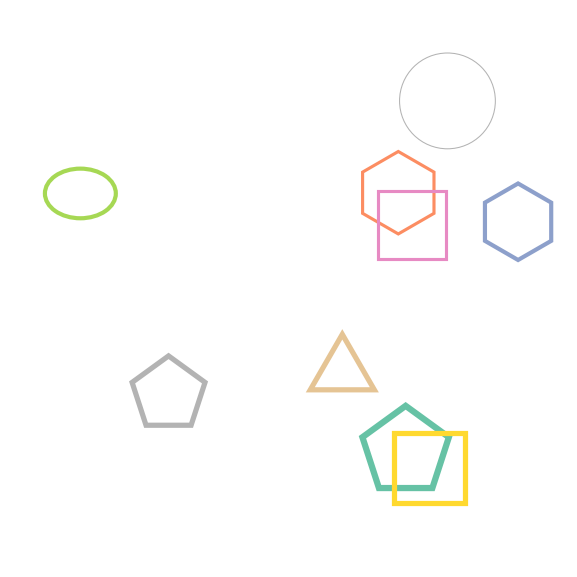[{"shape": "pentagon", "thickness": 3, "radius": 0.39, "center": [0.702, 0.218]}, {"shape": "hexagon", "thickness": 1.5, "radius": 0.36, "center": [0.69, 0.665]}, {"shape": "hexagon", "thickness": 2, "radius": 0.33, "center": [0.897, 0.615]}, {"shape": "square", "thickness": 1.5, "radius": 0.29, "center": [0.713, 0.609]}, {"shape": "oval", "thickness": 2, "radius": 0.31, "center": [0.139, 0.664]}, {"shape": "square", "thickness": 2.5, "radius": 0.31, "center": [0.744, 0.189]}, {"shape": "triangle", "thickness": 2.5, "radius": 0.32, "center": [0.593, 0.356]}, {"shape": "circle", "thickness": 0.5, "radius": 0.41, "center": [0.775, 0.824]}, {"shape": "pentagon", "thickness": 2.5, "radius": 0.33, "center": [0.292, 0.316]}]